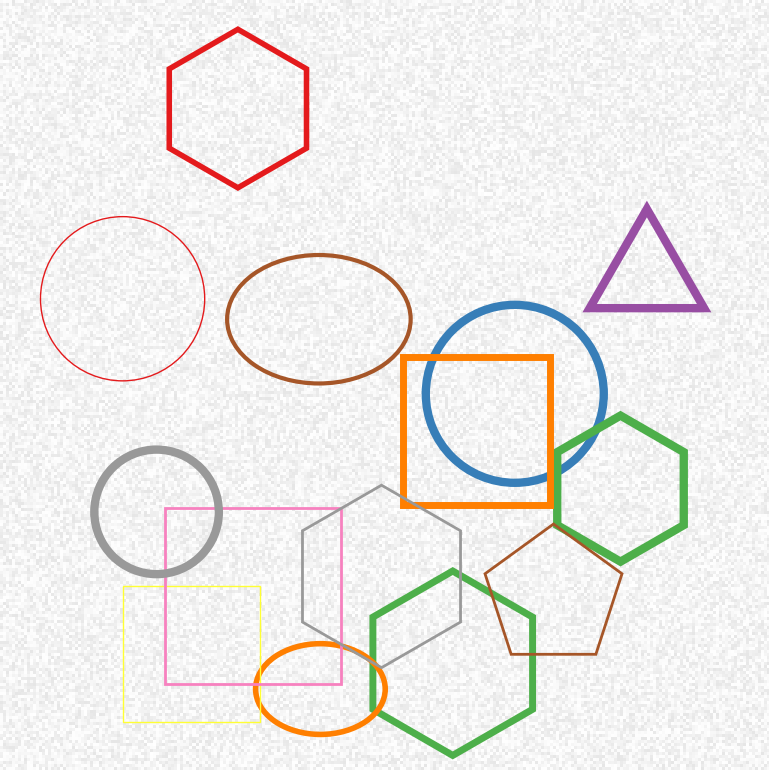[{"shape": "circle", "thickness": 0.5, "radius": 0.53, "center": [0.159, 0.612]}, {"shape": "hexagon", "thickness": 2, "radius": 0.51, "center": [0.309, 0.859]}, {"shape": "circle", "thickness": 3, "radius": 0.58, "center": [0.669, 0.489]}, {"shape": "hexagon", "thickness": 3, "radius": 0.47, "center": [0.806, 0.365]}, {"shape": "hexagon", "thickness": 2.5, "radius": 0.6, "center": [0.588, 0.139]}, {"shape": "triangle", "thickness": 3, "radius": 0.43, "center": [0.84, 0.643]}, {"shape": "oval", "thickness": 2, "radius": 0.42, "center": [0.416, 0.105]}, {"shape": "square", "thickness": 2.5, "radius": 0.48, "center": [0.619, 0.44]}, {"shape": "square", "thickness": 0.5, "radius": 0.44, "center": [0.249, 0.151]}, {"shape": "pentagon", "thickness": 1, "radius": 0.47, "center": [0.719, 0.226]}, {"shape": "oval", "thickness": 1.5, "radius": 0.6, "center": [0.414, 0.585]}, {"shape": "square", "thickness": 1, "radius": 0.57, "center": [0.328, 0.226]}, {"shape": "circle", "thickness": 3, "radius": 0.4, "center": [0.203, 0.335]}, {"shape": "hexagon", "thickness": 1, "radius": 0.59, "center": [0.495, 0.251]}]